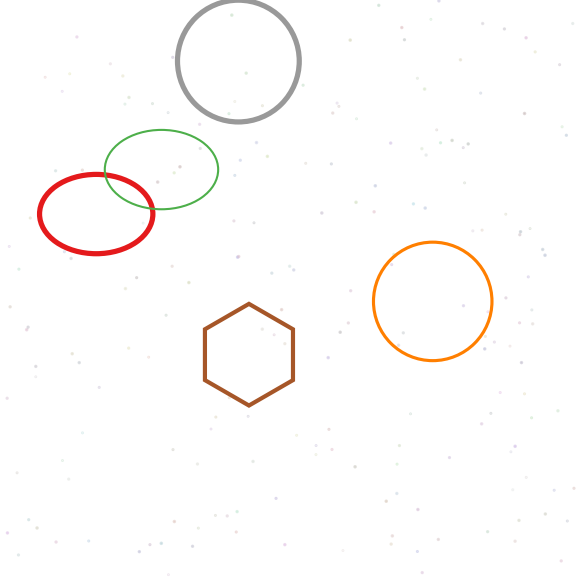[{"shape": "oval", "thickness": 2.5, "radius": 0.49, "center": [0.167, 0.628]}, {"shape": "oval", "thickness": 1, "radius": 0.49, "center": [0.28, 0.705]}, {"shape": "circle", "thickness": 1.5, "radius": 0.51, "center": [0.749, 0.477]}, {"shape": "hexagon", "thickness": 2, "radius": 0.44, "center": [0.431, 0.385]}, {"shape": "circle", "thickness": 2.5, "radius": 0.53, "center": [0.413, 0.893]}]